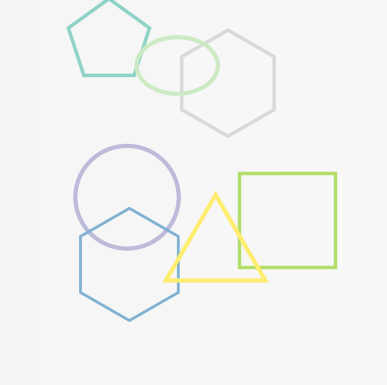[{"shape": "pentagon", "thickness": 2.5, "radius": 0.55, "center": [0.281, 0.893]}, {"shape": "circle", "thickness": 3, "radius": 0.67, "center": [0.328, 0.488]}, {"shape": "hexagon", "thickness": 2, "radius": 0.73, "center": [0.334, 0.313]}, {"shape": "square", "thickness": 2.5, "radius": 0.61, "center": [0.74, 0.428]}, {"shape": "hexagon", "thickness": 2.5, "radius": 0.69, "center": [0.588, 0.784]}, {"shape": "oval", "thickness": 3, "radius": 0.52, "center": [0.457, 0.83]}, {"shape": "triangle", "thickness": 3, "radius": 0.74, "center": [0.556, 0.346]}]